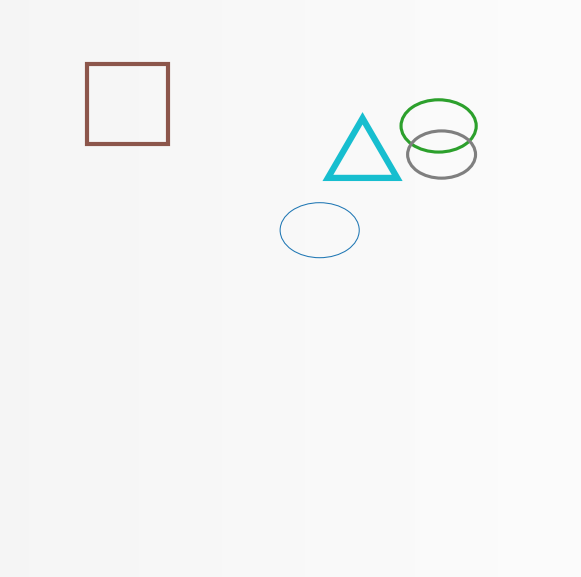[{"shape": "oval", "thickness": 0.5, "radius": 0.34, "center": [0.55, 0.601]}, {"shape": "oval", "thickness": 1.5, "radius": 0.32, "center": [0.755, 0.781]}, {"shape": "square", "thickness": 2, "radius": 0.35, "center": [0.22, 0.819]}, {"shape": "oval", "thickness": 1.5, "radius": 0.29, "center": [0.76, 0.732]}, {"shape": "triangle", "thickness": 3, "radius": 0.34, "center": [0.624, 0.725]}]